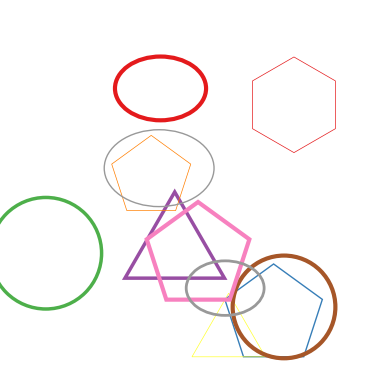[{"shape": "oval", "thickness": 3, "radius": 0.59, "center": [0.417, 0.77]}, {"shape": "hexagon", "thickness": 0.5, "radius": 0.62, "center": [0.764, 0.728]}, {"shape": "pentagon", "thickness": 1, "radius": 0.67, "center": [0.711, 0.181]}, {"shape": "circle", "thickness": 2.5, "radius": 0.72, "center": [0.119, 0.342]}, {"shape": "triangle", "thickness": 2.5, "radius": 0.75, "center": [0.454, 0.352]}, {"shape": "pentagon", "thickness": 0.5, "radius": 0.54, "center": [0.393, 0.54]}, {"shape": "triangle", "thickness": 0.5, "radius": 0.55, "center": [0.594, 0.128]}, {"shape": "circle", "thickness": 3, "radius": 0.67, "center": [0.738, 0.203]}, {"shape": "pentagon", "thickness": 3, "radius": 0.7, "center": [0.514, 0.335]}, {"shape": "oval", "thickness": 1, "radius": 0.71, "center": [0.413, 0.563]}, {"shape": "oval", "thickness": 2, "radius": 0.51, "center": [0.585, 0.252]}]